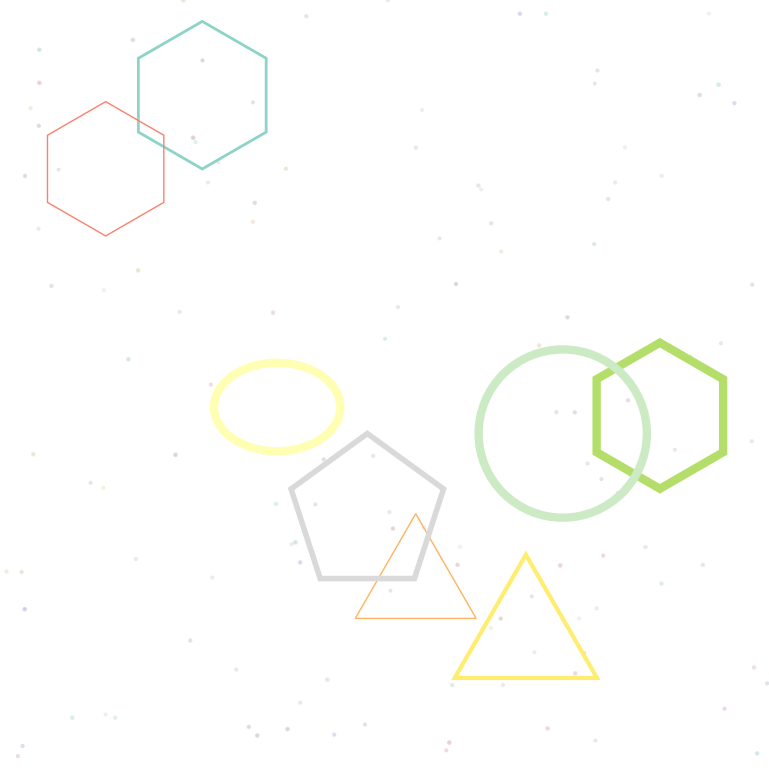[{"shape": "hexagon", "thickness": 1, "radius": 0.48, "center": [0.263, 0.876]}, {"shape": "oval", "thickness": 3, "radius": 0.41, "center": [0.36, 0.471]}, {"shape": "hexagon", "thickness": 0.5, "radius": 0.44, "center": [0.137, 0.781]}, {"shape": "triangle", "thickness": 0.5, "radius": 0.45, "center": [0.54, 0.242]}, {"shape": "hexagon", "thickness": 3, "radius": 0.47, "center": [0.857, 0.46]}, {"shape": "pentagon", "thickness": 2, "radius": 0.52, "center": [0.477, 0.333]}, {"shape": "circle", "thickness": 3, "radius": 0.55, "center": [0.731, 0.437]}, {"shape": "triangle", "thickness": 1.5, "radius": 0.53, "center": [0.683, 0.173]}]